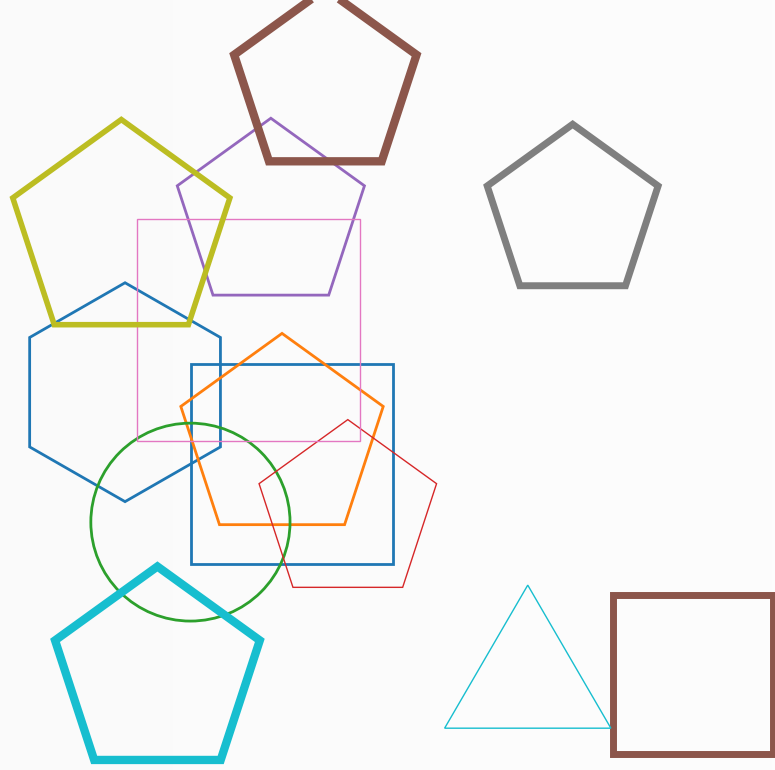[{"shape": "hexagon", "thickness": 1, "radius": 0.71, "center": [0.161, 0.491]}, {"shape": "square", "thickness": 1, "radius": 0.65, "center": [0.377, 0.397]}, {"shape": "pentagon", "thickness": 1, "radius": 0.69, "center": [0.364, 0.43]}, {"shape": "circle", "thickness": 1, "radius": 0.64, "center": [0.246, 0.322]}, {"shape": "pentagon", "thickness": 0.5, "radius": 0.6, "center": [0.449, 0.335]}, {"shape": "pentagon", "thickness": 1, "radius": 0.63, "center": [0.349, 0.719]}, {"shape": "square", "thickness": 2.5, "radius": 0.52, "center": [0.894, 0.124]}, {"shape": "pentagon", "thickness": 3, "radius": 0.62, "center": [0.42, 0.891]}, {"shape": "square", "thickness": 0.5, "radius": 0.72, "center": [0.32, 0.571]}, {"shape": "pentagon", "thickness": 2.5, "radius": 0.58, "center": [0.739, 0.723]}, {"shape": "pentagon", "thickness": 2, "radius": 0.74, "center": [0.157, 0.697]}, {"shape": "pentagon", "thickness": 3, "radius": 0.69, "center": [0.203, 0.125]}, {"shape": "triangle", "thickness": 0.5, "radius": 0.62, "center": [0.681, 0.116]}]